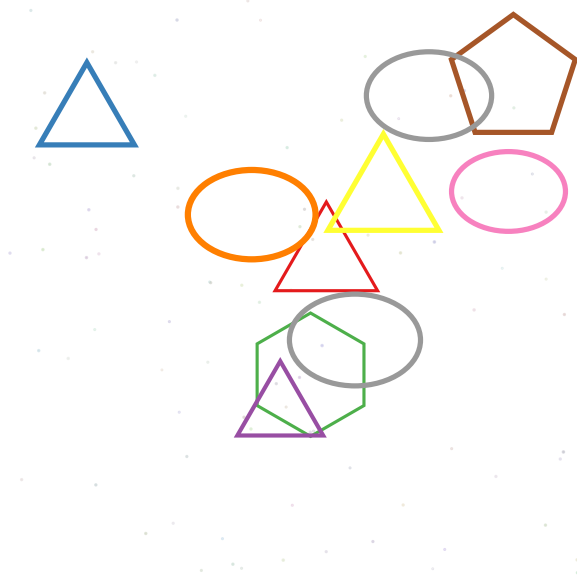[{"shape": "triangle", "thickness": 1.5, "radius": 0.51, "center": [0.565, 0.547]}, {"shape": "triangle", "thickness": 2.5, "radius": 0.48, "center": [0.15, 0.796]}, {"shape": "hexagon", "thickness": 1.5, "radius": 0.53, "center": [0.538, 0.35]}, {"shape": "triangle", "thickness": 2, "radius": 0.43, "center": [0.485, 0.288]}, {"shape": "oval", "thickness": 3, "radius": 0.55, "center": [0.436, 0.627]}, {"shape": "triangle", "thickness": 2.5, "radius": 0.56, "center": [0.664, 0.656]}, {"shape": "pentagon", "thickness": 2.5, "radius": 0.56, "center": [0.889, 0.861]}, {"shape": "oval", "thickness": 2.5, "radius": 0.49, "center": [0.881, 0.668]}, {"shape": "oval", "thickness": 2.5, "radius": 0.57, "center": [0.615, 0.41]}, {"shape": "oval", "thickness": 2.5, "radius": 0.54, "center": [0.743, 0.834]}]